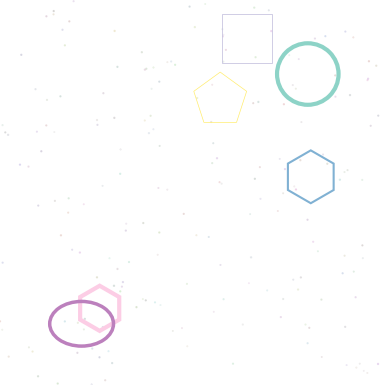[{"shape": "circle", "thickness": 3, "radius": 0.4, "center": [0.799, 0.808]}, {"shape": "square", "thickness": 0.5, "radius": 0.32, "center": [0.641, 0.9]}, {"shape": "hexagon", "thickness": 1.5, "radius": 0.34, "center": [0.807, 0.541]}, {"shape": "hexagon", "thickness": 3, "radius": 0.29, "center": [0.259, 0.199]}, {"shape": "oval", "thickness": 2.5, "radius": 0.41, "center": [0.212, 0.159]}, {"shape": "pentagon", "thickness": 0.5, "radius": 0.36, "center": [0.572, 0.741]}]